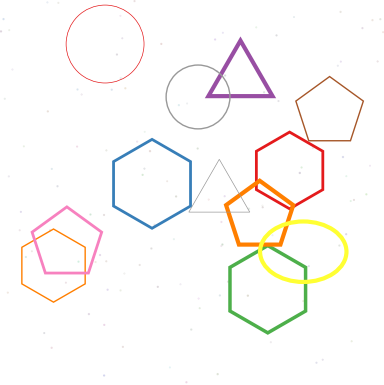[{"shape": "circle", "thickness": 0.5, "radius": 0.51, "center": [0.273, 0.886]}, {"shape": "hexagon", "thickness": 2, "radius": 0.5, "center": [0.752, 0.557]}, {"shape": "hexagon", "thickness": 2, "radius": 0.58, "center": [0.395, 0.523]}, {"shape": "hexagon", "thickness": 2.5, "radius": 0.57, "center": [0.696, 0.249]}, {"shape": "triangle", "thickness": 3, "radius": 0.48, "center": [0.625, 0.798]}, {"shape": "hexagon", "thickness": 1, "radius": 0.47, "center": [0.139, 0.31]}, {"shape": "pentagon", "thickness": 3, "radius": 0.46, "center": [0.674, 0.439]}, {"shape": "oval", "thickness": 3, "radius": 0.56, "center": [0.788, 0.346]}, {"shape": "pentagon", "thickness": 1, "radius": 0.46, "center": [0.856, 0.709]}, {"shape": "pentagon", "thickness": 2, "radius": 0.48, "center": [0.174, 0.368]}, {"shape": "circle", "thickness": 1, "radius": 0.41, "center": [0.514, 0.748]}, {"shape": "triangle", "thickness": 0.5, "radius": 0.46, "center": [0.57, 0.495]}]